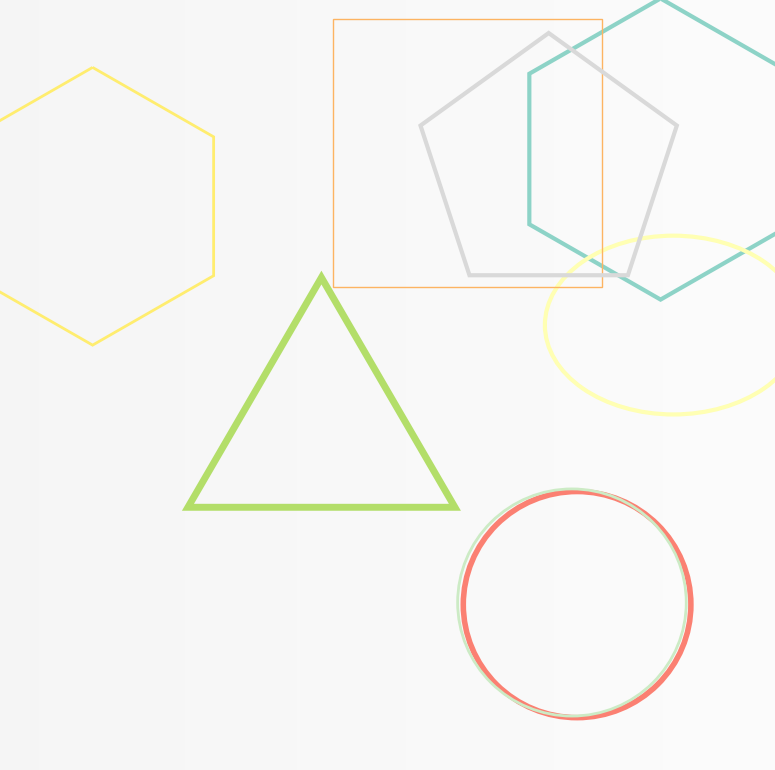[{"shape": "hexagon", "thickness": 1.5, "radius": 0.98, "center": [0.852, 0.806]}, {"shape": "oval", "thickness": 1.5, "radius": 0.83, "center": [0.869, 0.578]}, {"shape": "circle", "thickness": 2, "radius": 0.73, "center": [0.745, 0.215]}, {"shape": "square", "thickness": 0.5, "radius": 0.87, "center": [0.604, 0.801]}, {"shape": "triangle", "thickness": 2.5, "radius": 0.99, "center": [0.415, 0.441]}, {"shape": "pentagon", "thickness": 1.5, "radius": 0.87, "center": [0.708, 0.783]}, {"shape": "circle", "thickness": 1, "radius": 0.74, "center": [0.738, 0.218]}, {"shape": "hexagon", "thickness": 1, "radius": 0.9, "center": [0.119, 0.732]}]